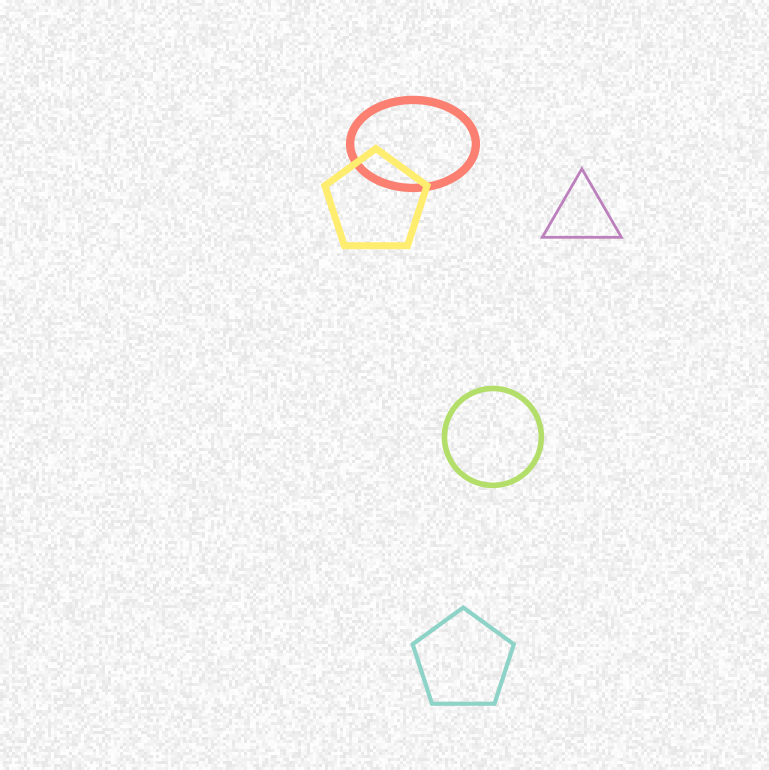[{"shape": "pentagon", "thickness": 1.5, "radius": 0.35, "center": [0.602, 0.142]}, {"shape": "oval", "thickness": 3, "radius": 0.41, "center": [0.536, 0.813]}, {"shape": "circle", "thickness": 2, "radius": 0.31, "center": [0.64, 0.433]}, {"shape": "triangle", "thickness": 1, "radius": 0.3, "center": [0.756, 0.721]}, {"shape": "pentagon", "thickness": 2.5, "radius": 0.35, "center": [0.488, 0.737]}]